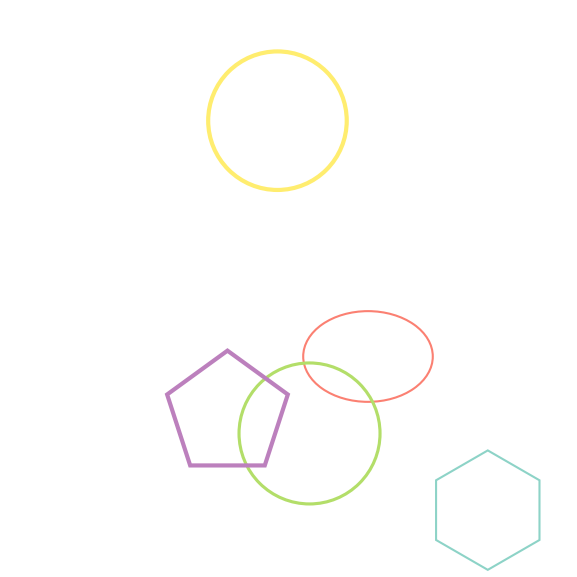[{"shape": "hexagon", "thickness": 1, "radius": 0.52, "center": [0.845, 0.116]}, {"shape": "oval", "thickness": 1, "radius": 0.56, "center": [0.637, 0.382]}, {"shape": "circle", "thickness": 1.5, "radius": 0.61, "center": [0.536, 0.249]}, {"shape": "pentagon", "thickness": 2, "radius": 0.55, "center": [0.394, 0.282]}, {"shape": "circle", "thickness": 2, "radius": 0.6, "center": [0.48, 0.79]}]